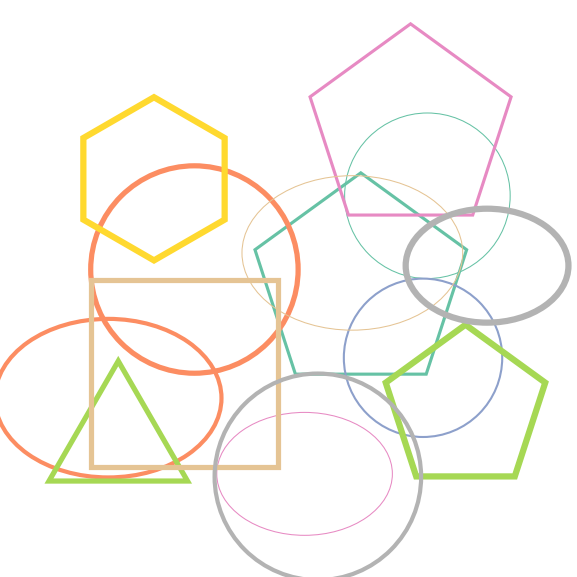[{"shape": "pentagon", "thickness": 1.5, "radius": 0.96, "center": [0.625, 0.507]}, {"shape": "circle", "thickness": 0.5, "radius": 0.72, "center": [0.74, 0.66]}, {"shape": "oval", "thickness": 2, "radius": 0.98, "center": [0.187, 0.31]}, {"shape": "circle", "thickness": 2.5, "radius": 0.9, "center": [0.337, 0.532]}, {"shape": "circle", "thickness": 1, "radius": 0.69, "center": [0.733, 0.38]}, {"shape": "pentagon", "thickness": 1.5, "radius": 0.92, "center": [0.711, 0.775]}, {"shape": "oval", "thickness": 0.5, "radius": 0.76, "center": [0.527, 0.179]}, {"shape": "pentagon", "thickness": 3, "radius": 0.73, "center": [0.806, 0.292]}, {"shape": "triangle", "thickness": 2.5, "radius": 0.69, "center": [0.205, 0.235]}, {"shape": "hexagon", "thickness": 3, "radius": 0.71, "center": [0.267, 0.689]}, {"shape": "square", "thickness": 2.5, "radius": 0.81, "center": [0.32, 0.352]}, {"shape": "oval", "thickness": 0.5, "radius": 0.96, "center": [0.61, 0.561]}, {"shape": "circle", "thickness": 2, "radius": 0.89, "center": [0.55, 0.173]}, {"shape": "oval", "thickness": 3, "radius": 0.7, "center": [0.843, 0.539]}]